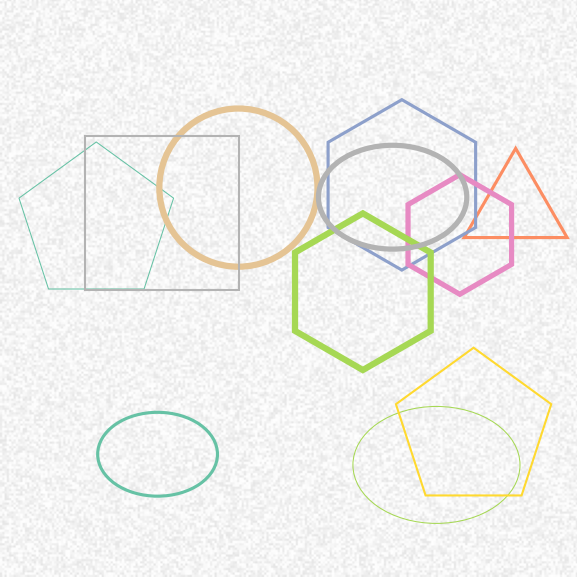[{"shape": "oval", "thickness": 1.5, "radius": 0.52, "center": [0.273, 0.213]}, {"shape": "pentagon", "thickness": 0.5, "radius": 0.7, "center": [0.167, 0.613]}, {"shape": "triangle", "thickness": 1.5, "radius": 0.51, "center": [0.893, 0.639]}, {"shape": "hexagon", "thickness": 1.5, "radius": 0.74, "center": [0.696, 0.679]}, {"shape": "hexagon", "thickness": 2.5, "radius": 0.52, "center": [0.796, 0.593]}, {"shape": "oval", "thickness": 0.5, "radius": 0.72, "center": [0.756, 0.194]}, {"shape": "hexagon", "thickness": 3, "radius": 0.68, "center": [0.628, 0.494]}, {"shape": "pentagon", "thickness": 1, "radius": 0.71, "center": [0.82, 0.256]}, {"shape": "circle", "thickness": 3, "radius": 0.68, "center": [0.413, 0.674]}, {"shape": "square", "thickness": 1, "radius": 0.67, "center": [0.281, 0.63]}, {"shape": "oval", "thickness": 2.5, "radius": 0.64, "center": [0.68, 0.658]}]